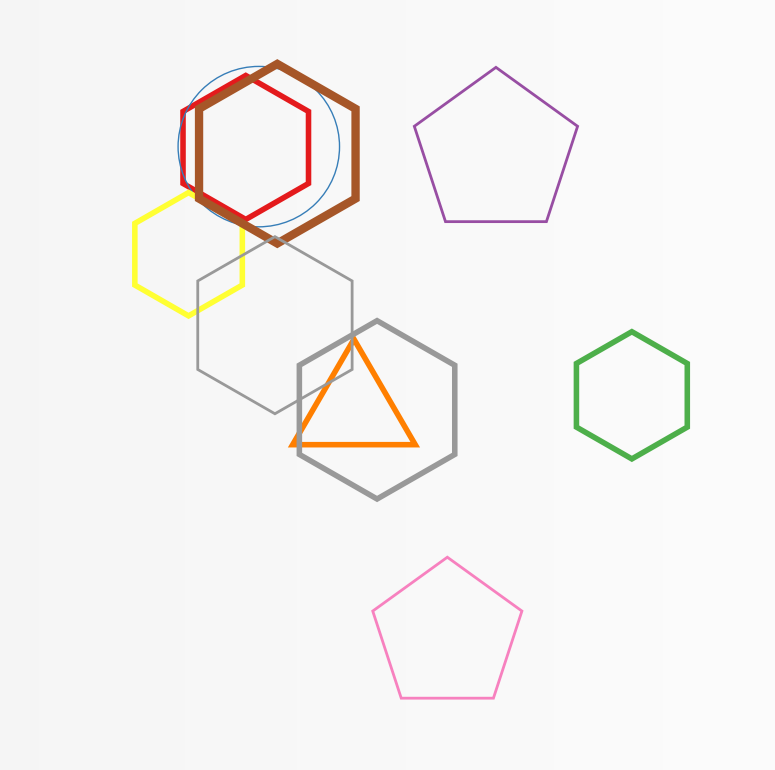[{"shape": "hexagon", "thickness": 2, "radius": 0.47, "center": [0.317, 0.808]}, {"shape": "circle", "thickness": 0.5, "radius": 0.52, "center": [0.334, 0.81]}, {"shape": "hexagon", "thickness": 2, "radius": 0.41, "center": [0.815, 0.487]}, {"shape": "pentagon", "thickness": 1, "radius": 0.55, "center": [0.64, 0.802]}, {"shape": "triangle", "thickness": 2, "radius": 0.46, "center": [0.457, 0.468]}, {"shape": "hexagon", "thickness": 2, "radius": 0.4, "center": [0.243, 0.67]}, {"shape": "hexagon", "thickness": 3, "radius": 0.58, "center": [0.358, 0.8]}, {"shape": "pentagon", "thickness": 1, "radius": 0.51, "center": [0.577, 0.175]}, {"shape": "hexagon", "thickness": 1, "radius": 0.57, "center": [0.355, 0.578]}, {"shape": "hexagon", "thickness": 2, "radius": 0.58, "center": [0.487, 0.468]}]